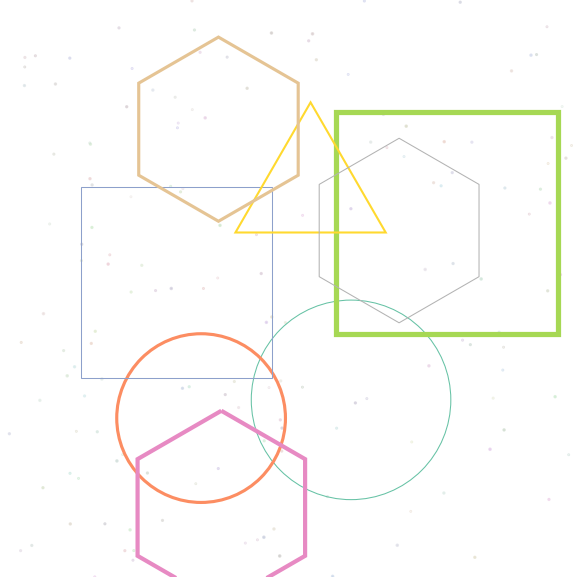[{"shape": "circle", "thickness": 0.5, "radius": 0.86, "center": [0.608, 0.307]}, {"shape": "circle", "thickness": 1.5, "radius": 0.73, "center": [0.348, 0.275]}, {"shape": "square", "thickness": 0.5, "radius": 0.83, "center": [0.306, 0.509]}, {"shape": "hexagon", "thickness": 2, "radius": 0.84, "center": [0.383, 0.12]}, {"shape": "square", "thickness": 2.5, "radius": 0.96, "center": [0.774, 0.613]}, {"shape": "triangle", "thickness": 1, "radius": 0.75, "center": [0.538, 0.672]}, {"shape": "hexagon", "thickness": 1.5, "radius": 0.8, "center": [0.378, 0.775]}, {"shape": "hexagon", "thickness": 0.5, "radius": 0.8, "center": [0.691, 0.6]}]